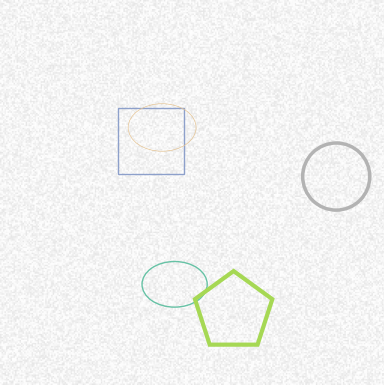[{"shape": "oval", "thickness": 1, "radius": 0.42, "center": [0.454, 0.262]}, {"shape": "square", "thickness": 1, "radius": 0.43, "center": [0.393, 0.634]}, {"shape": "pentagon", "thickness": 3, "radius": 0.53, "center": [0.607, 0.19]}, {"shape": "oval", "thickness": 0.5, "radius": 0.44, "center": [0.421, 0.669]}, {"shape": "circle", "thickness": 2.5, "radius": 0.44, "center": [0.873, 0.541]}]